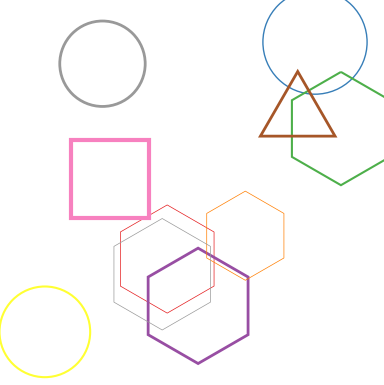[{"shape": "hexagon", "thickness": 0.5, "radius": 0.7, "center": [0.434, 0.327]}, {"shape": "circle", "thickness": 1, "radius": 0.68, "center": [0.818, 0.891]}, {"shape": "hexagon", "thickness": 1.5, "radius": 0.74, "center": [0.886, 0.666]}, {"shape": "hexagon", "thickness": 2, "radius": 0.75, "center": [0.515, 0.206]}, {"shape": "hexagon", "thickness": 0.5, "radius": 0.58, "center": [0.637, 0.388]}, {"shape": "circle", "thickness": 1.5, "radius": 0.59, "center": [0.116, 0.138]}, {"shape": "triangle", "thickness": 2, "radius": 0.56, "center": [0.773, 0.702]}, {"shape": "square", "thickness": 3, "radius": 0.51, "center": [0.286, 0.534]}, {"shape": "circle", "thickness": 2, "radius": 0.55, "center": [0.266, 0.834]}, {"shape": "hexagon", "thickness": 0.5, "radius": 0.72, "center": [0.421, 0.288]}]